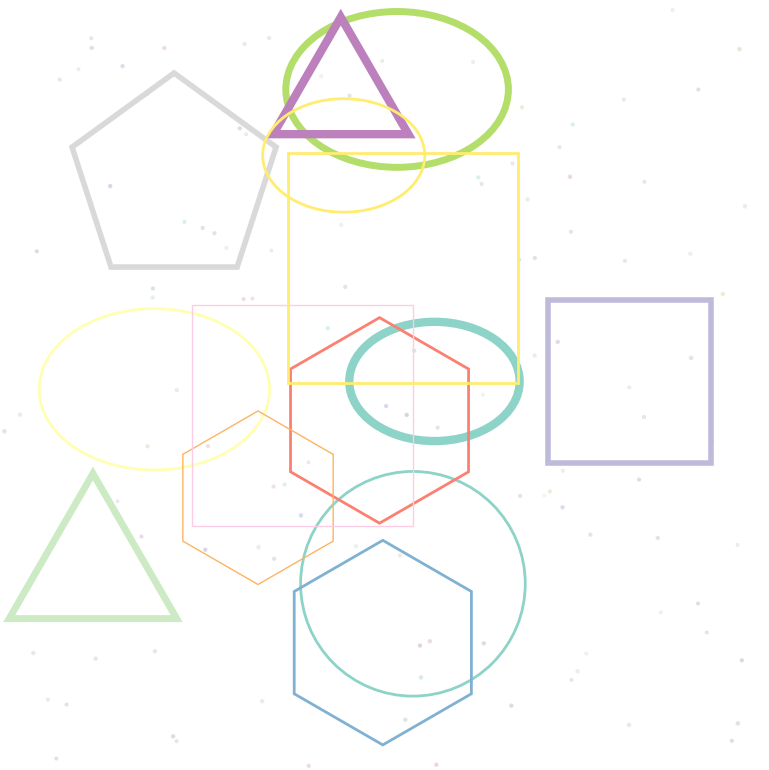[{"shape": "circle", "thickness": 1, "radius": 0.73, "center": [0.536, 0.242]}, {"shape": "oval", "thickness": 3, "radius": 0.55, "center": [0.564, 0.505]}, {"shape": "oval", "thickness": 1, "radius": 0.75, "center": [0.2, 0.494]}, {"shape": "square", "thickness": 2, "radius": 0.53, "center": [0.818, 0.505]}, {"shape": "hexagon", "thickness": 1, "radius": 0.67, "center": [0.493, 0.454]}, {"shape": "hexagon", "thickness": 1, "radius": 0.66, "center": [0.497, 0.165]}, {"shape": "hexagon", "thickness": 0.5, "radius": 0.56, "center": [0.335, 0.354]}, {"shape": "oval", "thickness": 2.5, "radius": 0.72, "center": [0.516, 0.884]}, {"shape": "square", "thickness": 0.5, "radius": 0.72, "center": [0.393, 0.461]}, {"shape": "pentagon", "thickness": 2, "radius": 0.7, "center": [0.226, 0.766]}, {"shape": "triangle", "thickness": 3, "radius": 0.51, "center": [0.443, 0.876]}, {"shape": "triangle", "thickness": 2.5, "radius": 0.63, "center": [0.121, 0.259]}, {"shape": "square", "thickness": 1, "radius": 0.75, "center": [0.524, 0.652]}, {"shape": "oval", "thickness": 1, "radius": 0.53, "center": [0.446, 0.798]}]